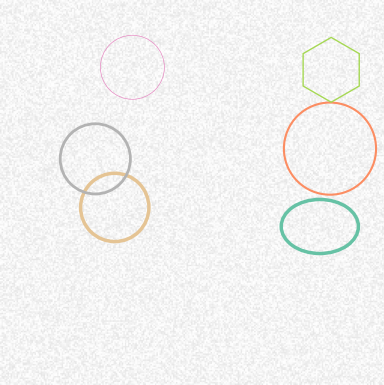[{"shape": "oval", "thickness": 2.5, "radius": 0.5, "center": [0.831, 0.412]}, {"shape": "circle", "thickness": 1.5, "radius": 0.6, "center": [0.857, 0.614]}, {"shape": "circle", "thickness": 0.5, "radius": 0.42, "center": [0.344, 0.825]}, {"shape": "hexagon", "thickness": 1, "radius": 0.42, "center": [0.86, 0.819]}, {"shape": "circle", "thickness": 2.5, "radius": 0.44, "center": [0.298, 0.461]}, {"shape": "circle", "thickness": 2, "radius": 0.46, "center": [0.248, 0.587]}]